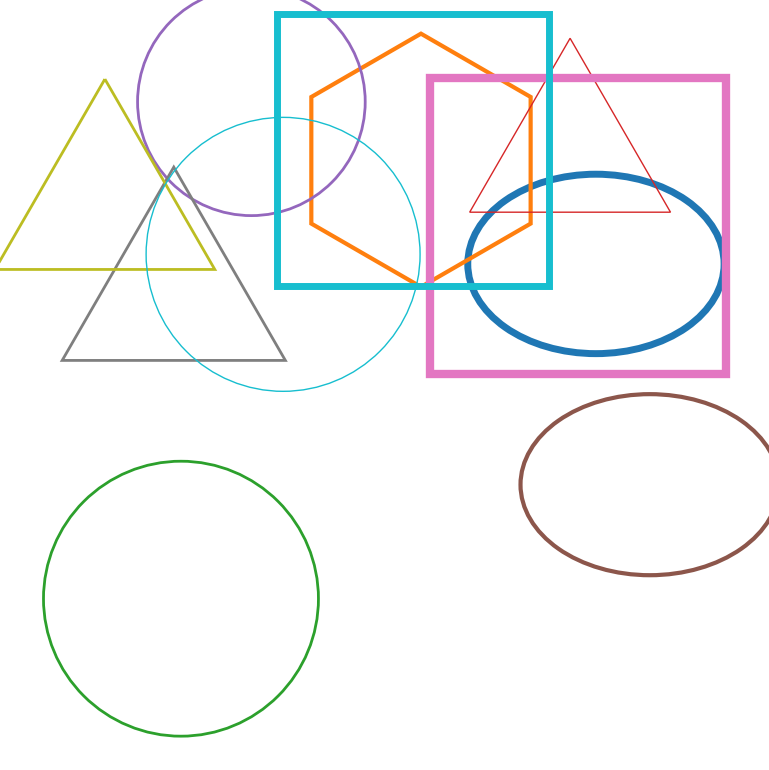[{"shape": "oval", "thickness": 2.5, "radius": 0.83, "center": [0.774, 0.657]}, {"shape": "hexagon", "thickness": 1.5, "radius": 0.82, "center": [0.547, 0.792]}, {"shape": "circle", "thickness": 1, "radius": 0.89, "center": [0.235, 0.222]}, {"shape": "triangle", "thickness": 0.5, "radius": 0.75, "center": [0.74, 0.8]}, {"shape": "circle", "thickness": 1, "radius": 0.74, "center": [0.326, 0.868]}, {"shape": "oval", "thickness": 1.5, "radius": 0.84, "center": [0.844, 0.371]}, {"shape": "square", "thickness": 3, "radius": 0.96, "center": [0.751, 0.706]}, {"shape": "triangle", "thickness": 1, "radius": 0.84, "center": [0.226, 0.616]}, {"shape": "triangle", "thickness": 1, "radius": 0.82, "center": [0.136, 0.732]}, {"shape": "square", "thickness": 2.5, "radius": 0.88, "center": [0.537, 0.805]}, {"shape": "circle", "thickness": 0.5, "radius": 0.89, "center": [0.368, 0.67]}]